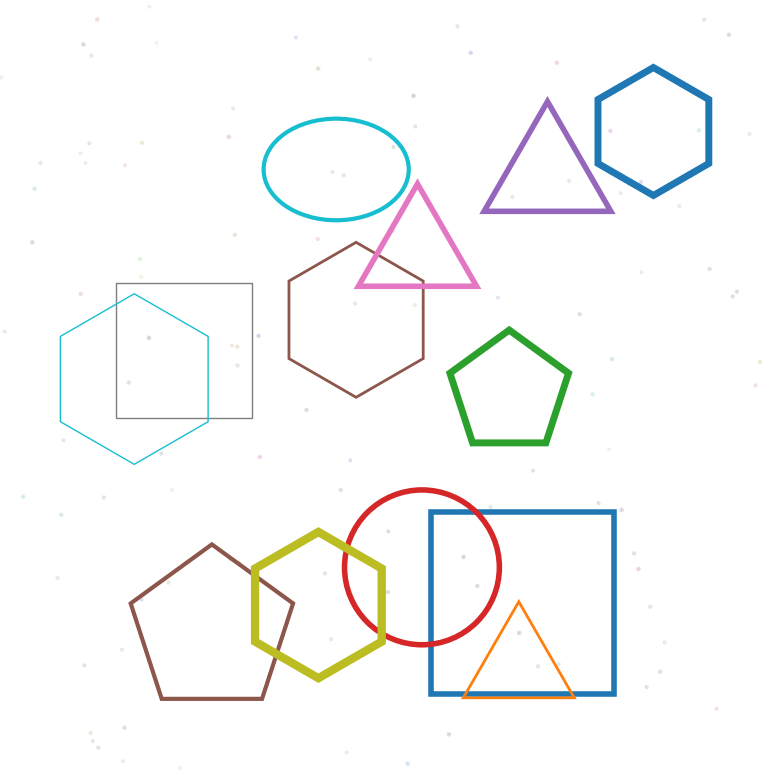[{"shape": "square", "thickness": 2, "radius": 0.59, "center": [0.678, 0.217]}, {"shape": "hexagon", "thickness": 2.5, "radius": 0.42, "center": [0.849, 0.829]}, {"shape": "triangle", "thickness": 1, "radius": 0.42, "center": [0.674, 0.135]}, {"shape": "pentagon", "thickness": 2.5, "radius": 0.4, "center": [0.661, 0.49]}, {"shape": "circle", "thickness": 2, "radius": 0.5, "center": [0.548, 0.263]}, {"shape": "triangle", "thickness": 2, "radius": 0.48, "center": [0.711, 0.773]}, {"shape": "pentagon", "thickness": 1.5, "radius": 0.55, "center": [0.275, 0.182]}, {"shape": "hexagon", "thickness": 1, "radius": 0.5, "center": [0.462, 0.585]}, {"shape": "triangle", "thickness": 2, "radius": 0.44, "center": [0.542, 0.673]}, {"shape": "square", "thickness": 0.5, "radius": 0.44, "center": [0.239, 0.545]}, {"shape": "hexagon", "thickness": 3, "radius": 0.47, "center": [0.413, 0.214]}, {"shape": "oval", "thickness": 1.5, "radius": 0.47, "center": [0.437, 0.78]}, {"shape": "hexagon", "thickness": 0.5, "radius": 0.55, "center": [0.174, 0.508]}]